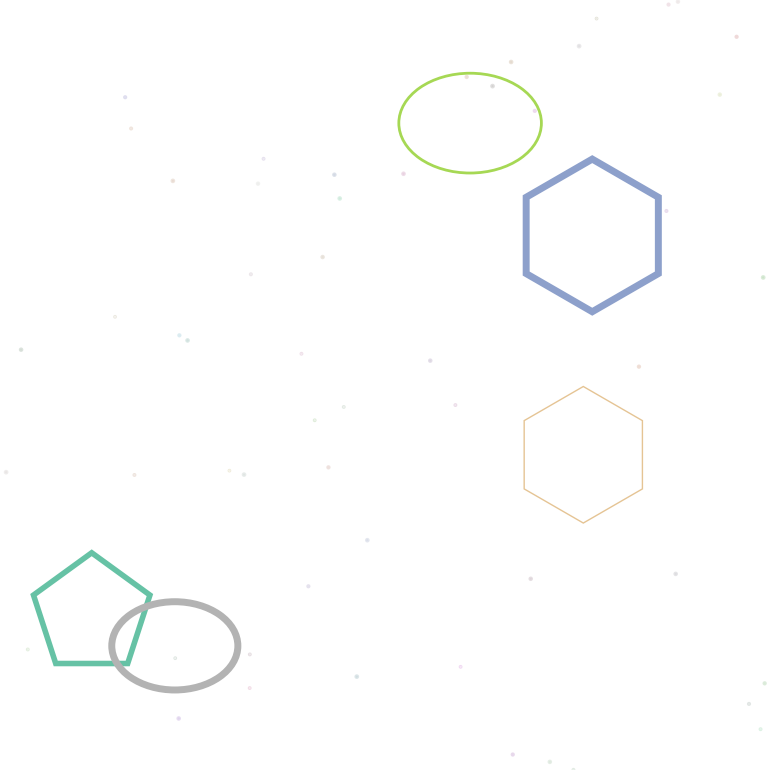[{"shape": "pentagon", "thickness": 2, "radius": 0.4, "center": [0.119, 0.203]}, {"shape": "hexagon", "thickness": 2.5, "radius": 0.5, "center": [0.769, 0.694]}, {"shape": "oval", "thickness": 1, "radius": 0.46, "center": [0.611, 0.84]}, {"shape": "hexagon", "thickness": 0.5, "radius": 0.44, "center": [0.758, 0.409]}, {"shape": "oval", "thickness": 2.5, "radius": 0.41, "center": [0.227, 0.161]}]